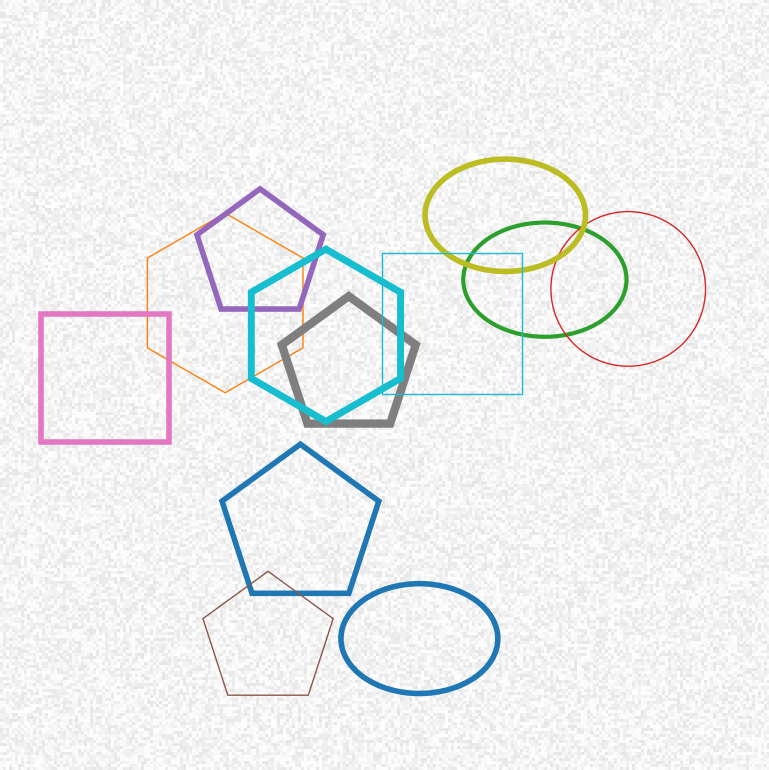[{"shape": "oval", "thickness": 2, "radius": 0.51, "center": [0.545, 0.171]}, {"shape": "pentagon", "thickness": 2, "radius": 0.54, "center": [0.39, 0.316]}, {"shape": "hexagon", "thickness": 0.5, "radius": 0.58, "center": [0.292, 0.607]}, {"shape": "oval", "thickness": 1.5, "radius": 0.53, "center": [0.708, 0.637]}, {"shape": "circle", "thickness": 0.5, "radius": 0.5, "center": [0.816, 0.625]}, {"shape": "pentagon", "thickness": 2, "radius": 0.43, "center": [0.338, 0.668]}, {"shape": "pentagon", "thickness": 0.5, "radius": 0.44, "center": [0.348, 0.169]}, {"shape": "square", "thickness": 2, "radius": 0.42, "center": [0.136, 0.509]}, {"shape": "pentagon", "thickness": 3, "radius": 0.46, "center": [0.453, 0.524]}, {"shape": "oval", "thickness": 2, "radius": 0.52, "center": [0.656, 0.72]}, {"shape": "square", "thickness": 0.5, "radius": 0.46, "center": [0.587, 0.58]}, {"shape": "hexagon", "thickness": 2.5, "radius": 0.56, "center": [0.423, 0.564]}]